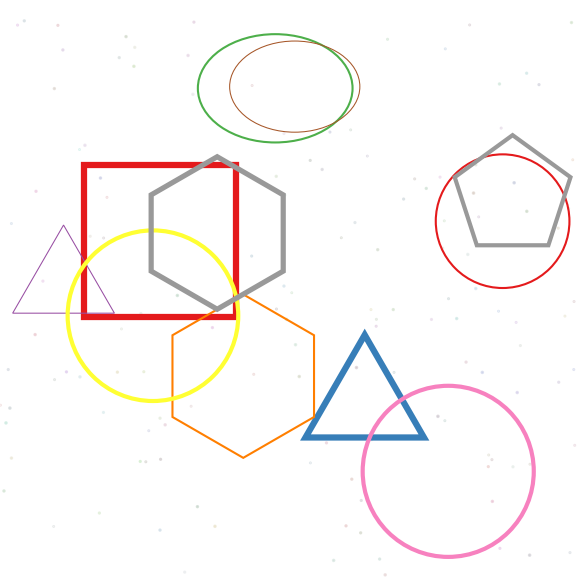[{"shape": "circle", "thickness": 1, "radius": 0.58, "center": [0.87, 0.616]}, {"shape": "square", "thickness": 3, "radius": 0.66, "center": [0.277, 0.583]}, {"shape": "triangle", "thickness": 3, "radius": 0.59, "center": [0.632, 0.301]}, {"shape": "oval", "thickness": 1, "radius": 0.67, "center": [0.477, 0.846]}, {"shape": "triangle", "thickness": 0.5, "radius": 0.51, "center": [0.11, 0.508]}, {"shape": "hexagon", "thickness": 1, "radius": 0.71, "center": [0.421, 0.348]}, {"shape": "circle", "thickness": 2, "radius": 0.74, "center": [0.265, 0.452]}, {"shape": "oval", "thickness": 0.5, "radius": 0.56, "center": [0.51, 0.849]}, {"shape": "circle", "thickness": 2, "radius": 0.74, "center": [0.776, 0.183]}, {"shape": "hexagon", "thickness": 2.5, "radius": 0.66, "center": [0.376, 0.596]}, {"shape": "pentagon", "thickness": 2, "radius": 0.53, "center": [0.888, 0.66]}]